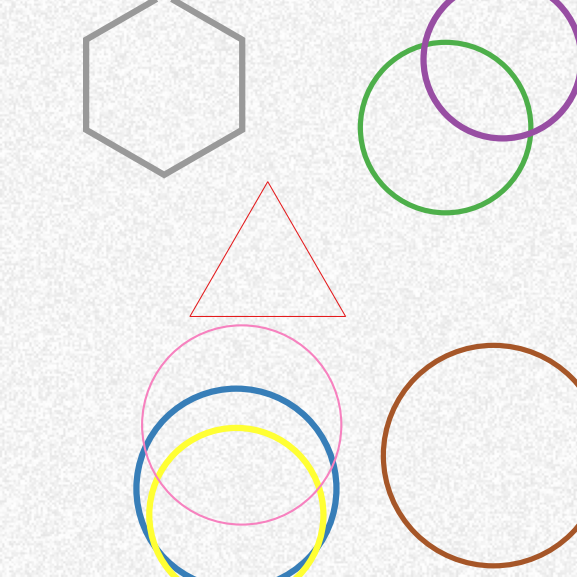[{"shape": "triangle", "thickness": 0.5, "radius": 0.78, "center": [0.464, 0.529]}, {"shape": "circle", "thickness": 3, "radius": 0.87, "center": [0.409, 0.153]}, {"shape": "circle", "thickness": 2.5, "radius": 0.74, "center": [0.772, 0.778]}, {"shape": "circle", "thickness": 3, "radius": 0.68, "center": [0.87, 0.896]}, {"shape": "circle", "thickness": 3, "radius": 0.75, "center": [0.409, 0.107]}, {"shape": "circle", "thickness": 2.5, "radius": 0.95, "center": [0.855, 0.21]}, {"shape": "circle", "thickness": 1, "radius": 0.86, "center": [0.419, 0.263]}, {"shape": "hexagon", "thickness": 3, "radius": 0.78, "center": [0.284, 0.852]}]